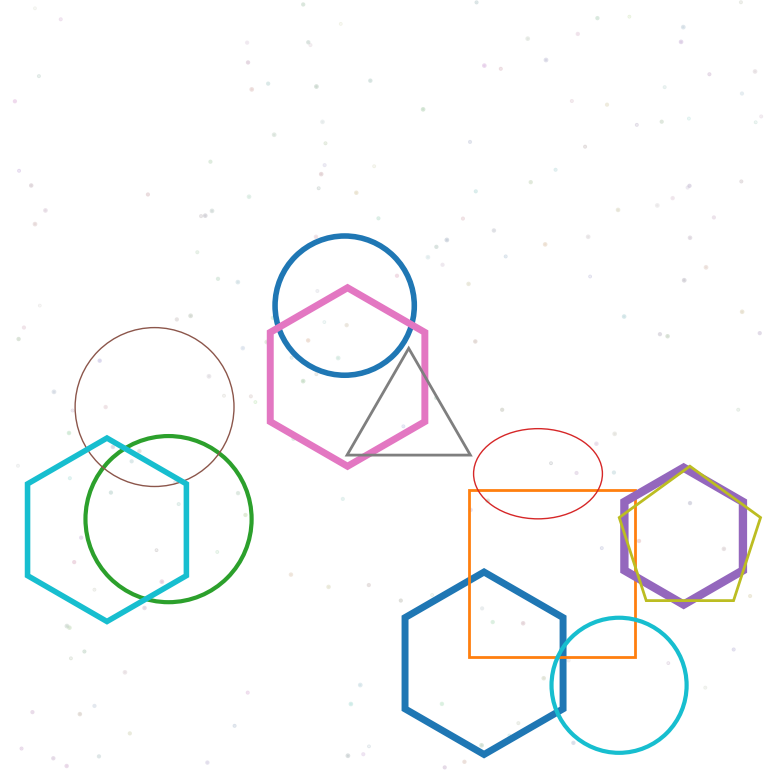[{"shape": "hexagon", "thickness": 2.5, "radius": 0.59, "center": [0.629, 0.139]}, {"shape": "circle", "thickness": 2, "radius": 0.45, "center": [0.448, 0.603]}, {"shape": "square", "thickness": 1, "radius": 0.54, "center": [0.717, 0.256]}, {"shape": "circle", "thickness": 1.5, "radius": 0.54, "center": [0.219, 0.326]}, {"shape": "oval", "thickness": 0.5, "radius": 0.42, "center": [0.699, 0.385]}, {"shape": "hexagon", "thickness": 3, "radius": 0.44, "center": [0.888, 0.304]}, {"shape": "circle", "thickness": 0.5, "radius": 0.52, "center": [0.201, 0.471]}, {"shape": "hexagon", "thickness": 2.5, "radius": 0.58, "center": [0.451, 0.51]}, {"shape": "triangle", "thickness": 1, "radius": 0.46, "center": [0.531, 0.455]}, {"shape": "pentagon", "thickness": 1, "radius": 0.48, "center": [0.896, 0.298]}, {"shape": "circle", "thickness": 1.5, "radius": 0.44, "center": [0.804, 0.11]}, {"shape": "hexagon", "thickness": 2, "radius": 0.6, "center": [0.139, 0.312]}]